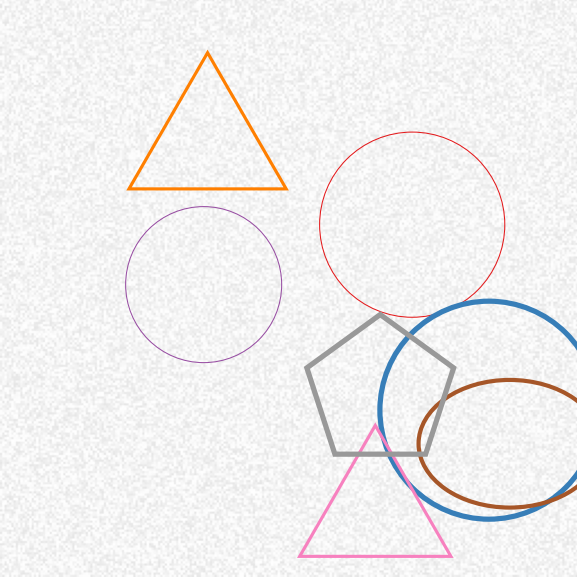[{"shape": "circle", "thickness": 0.5, "radius": 0.8, "center": [0.714, 0.61]}, {"shape": "circle", "thickness": 2.5, "radius": 0.94, "center": [0.847, 0.289]}, {"shape": "circle", "thickness": 0.5, "radius": 0.68, "center": [0.353, 0.506]}, {"shape": "triangle", "thickness": 1.5, "radius": 0.79, "center": [0.359, 0.751]}, {"shape": "oval", "thickness": 2, "radius": 0.79, "center": [0.883, 0.231]}, {"shape": "triangle", "thickness": 1.5, "radius": 0.76, "center": [0.65, 0.111]}, {"shape": "pentagon", "thickness": 2.5, "radius": 0.67, "center": [0.658, 0.321]}]